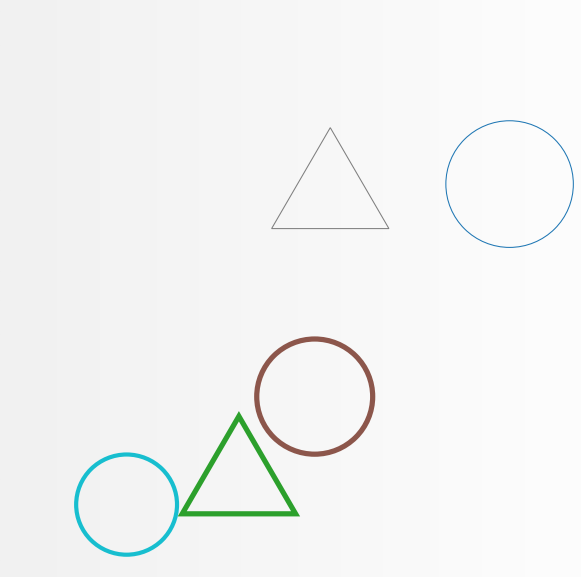[{"shape": "circle", "thickness": 0.5, "radius": 0.55, "center": [0.877, 0.68]}, {"shape": "triangle", "thickness": 2.5, "radius": 0.56, "center": [0.411, 0.166]}, {"shape": "circle", "thickness": 2.5, "radius": 0.5, "center": [0.541, 0.312]}, {"shape": "triangle", "thickness": 0.5, "radius": 0.58, "center": [0.568, 0.662]}, {"shape": "circle", "thickness": 2, "radius": 0.43, "center": [0.218, 0.125]}]